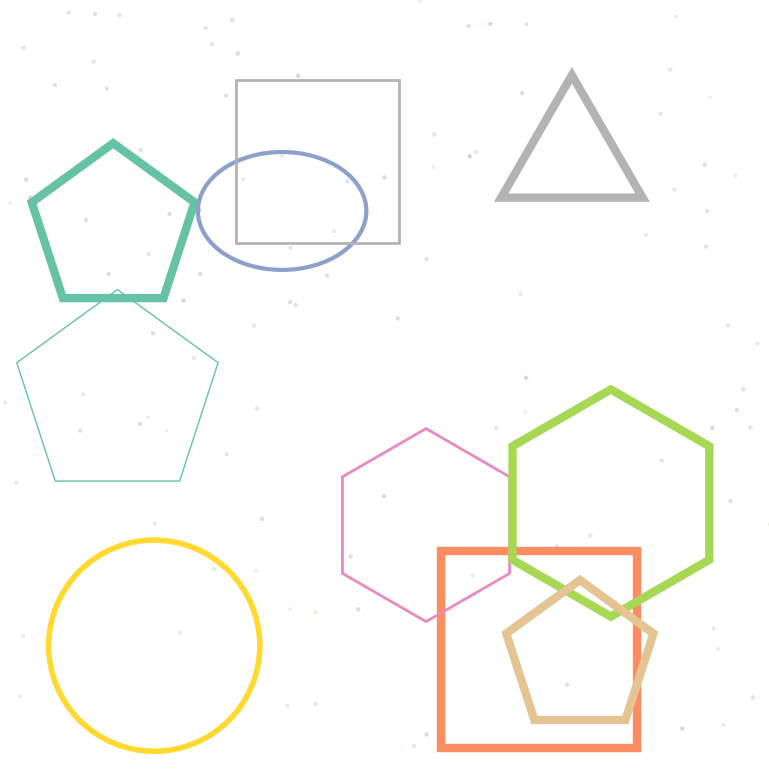[{"shape": "pentagon", "thickness": 0.5, "radius": 0.69, "center": [0.153, 0.486]}, {"shape": "pentagon", "thickness": 3, "radius": 0.56, "center": [0.147, 0.703]}, {"shape": "square", "thickness": 3, "radius": 0.64, "center": [0.7, 0.156]}, {"shape": "oval", "thickness": 1.5, "radius": 0.55, "center": [0.366, 0.726]}, {"shape": "hexagon", "thickness": 1, "radius": 0.63, "center": [0.553, 0.318]}, {"shape": "hexagon", "thickness": 3, "radius": 0.74, "center": [0.793, 0.347]}, {"shape": "circle", "thickness": 2, "radius": 0.69, "center": [0.2, 0.161]}, {"shape": "pentagon", "thickness": 3, "radius": 0.5, "center": [0.753, 0.146]}, {"shape": "square", "thickness": 1, "radius": 0.53, "center": [0.412, 0.791]}, {"shape": "triangle", "thickness": 3, "radius": 0.53, "center": [0.743, 0.796]}]